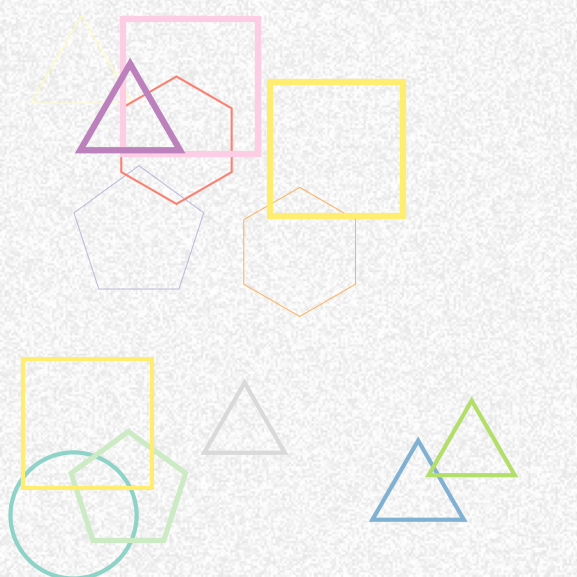[{"shape": "circle", "thickness": 2, "radius": 0.55, "center": [0.127, 0.107]}, {"shape": "triangle", "thickness": 0.5, "radius": 0.51, "center": [0.141, 0.871]}, {"shape": "pentagon", "thickness": 0.5, "radius": 0.59, "center": [0.24, 0.594]}, {"shape": "hexagon", "thickness": 1, "radius": 0.55, "center": [0.306, 0.756]}, {"shape": "triangle", "thickness": 2, "radius": 0.46, "center": [0.724, 0.145]}, {"shape": "hexagon", "thickness": 0.5, "radius": 0.56, "center": [0.519, 0.563]}, {"shape": "triangle", "thickness": 2, "radius": 0.43, "center": [0.817, 0.219]}, {"shape": "square", "thickness": 3, "radius": 0.58, "center": [0.33, 0.849]}, {"shape": "triangle", "thickness": 2, "radius": 0.4, "center": [0.423, 0.256]}, {"shape": "triangle", "thickness": 3, "radius": 0.5, "center": [0.225, 0.789]}, {"shape": "pentagon", "thickness": 2.5, "radius": 0.52, "center": [0.222, 0.148]}, {"shape": "square", "thickness": 3, "radius": 0.58, "center": [0.583, 0.741]}, {"shape": "square", "thickness": 2, "radius": 0.56, "center": [0.151, 0.267]}]